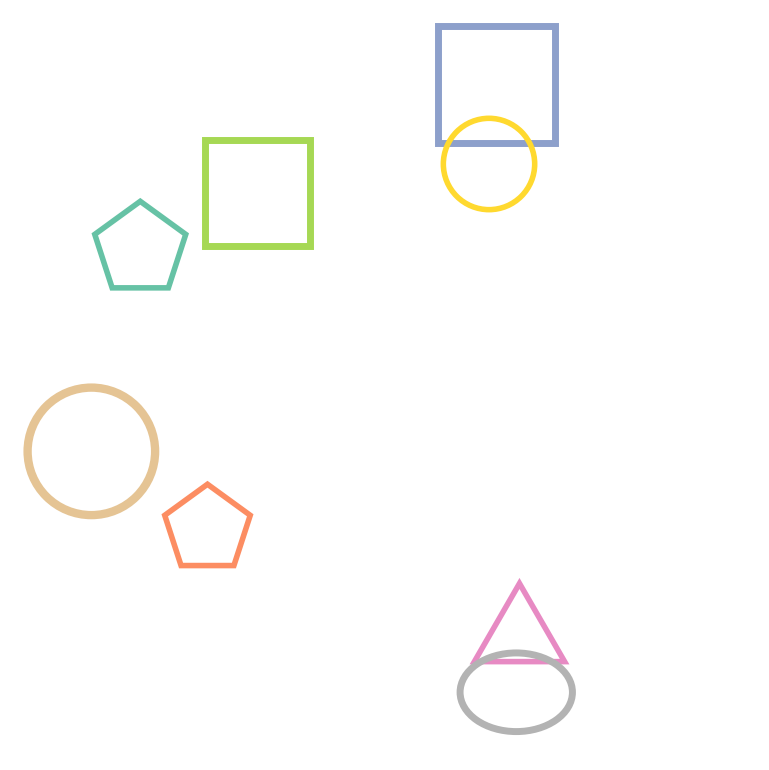[{"shape": "pentagon", "thickness": 2, "radius": 0.31, "center": [0.182, 0.676]}, {"shape": "pentagon", "thickness": 2, "radius": 0.29, "center": [0.269, 0.313]}, {"shape": "square", "thickness": 2.5, "radius": 0.38, "center": [0.645, 0.891]}, {"shape": "triangle", "thickness": 2, "radius": 0.34, "center": [0.675, 0.175]}, {"shape": "square", "thickness": 2.5, "radius": 0.34, "center": [0.335, 0.749]}, {"shape": "circle", "thickness": 2, "radius": 0.3, "center": [0.635, 0.787]}, {"shape": "circle", "thickness": 3, "radius": 0.41, "center": [0.119, 0.414]}, {"shape": "oval", "thickness": 2.5, "radius": 0.36, "center": [0.67, 0.101]}]